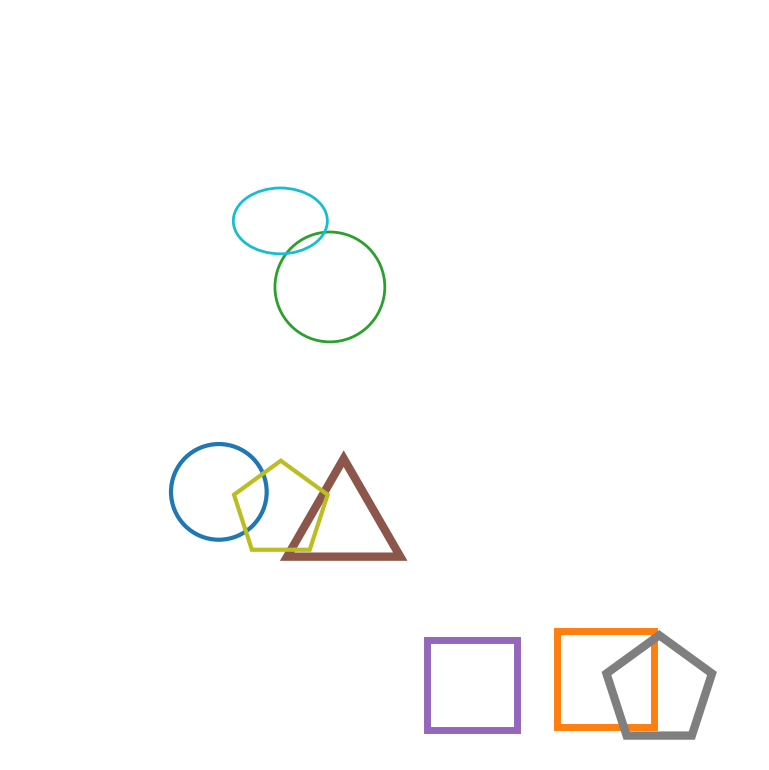[{"shape": "circle", "thickness": 1.5, "radius": 0.31, "center": [0.284, 0.361]}, {"shape": "square", "thickness": 2.5, "radius": 0.31, "center": [0.786, 0.118]}, {"shape": "circle", "thickness": 1, "radius": 0.36, "center": [0.428, 0.627]}, {"shape": "square", "thickness": 2.5, "radius": 0.29, "center": [0.613, 0.111]}, {"shape": "triangle", "thickness": 3, "radius": 0.42, "center": [0.446, 0.32]}, {"shape": "pentagon", "thickness": 3, "radius": 0.36, "center": [0.856, 0.103]}, {"shape": "pentagon", "thickness": 1.5, "radius": 0.32, "center": [0.365, 0.338]}, {"shape": "oval", "thickness": 1, "radius": 0.31, "center": [0.364, 0.713]}]